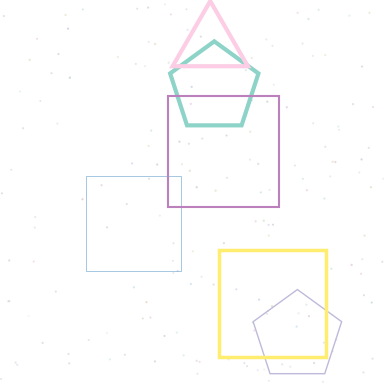[{"shape": "pentagon", "thickness": 3, "radius": 0.6, "center": [0.557, 0.772]}, {"shape": "pentagon", "thickness": 1, "radius": 0.6, "center": [0.772, 0.127]}, {"shape": "square", "thickness": 0.5, "radius": 0.62, "center": [0.347, 0.419]}, {"shape": "triangle", "thickness": 3, "radius": 0.56, "center": [0.546, 0.884]}, {"shape": "square", "thickness": 1.5, "radius": 0.72, "center": [0.582, 0.607]}, {"shape": "square", "thickness": 2.5, "radius": 0.69, "center": [0.707, 0.212]}]